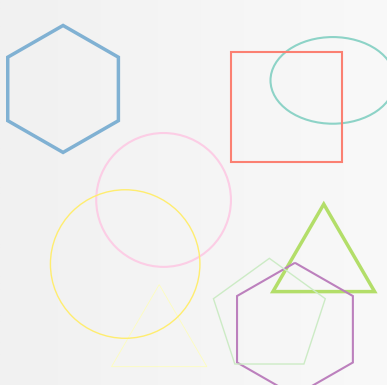[{"shape": "oval", "thickness": 1.5, "radius": 0.8, "center": [0.859, 0.791]}, {"shape": "triangle", "thickness": 0.5, "radius": 0.71, "center": [0.411, 0.119]}, {"shape": "square", "thickness": 1.5, "radius": 0.72, "center": [0.739, 0.723]}, {"shape": "hexagon", "thickness": 2.5, "radius": 0.82, "center": [0.163, 0.769]}, {"shape": "triangle", "thickness": 2.5, "radius": 0.76, "center": [0.836, 0.318]}, {"shape": "circle", "thickness": 1.5, "radius": 0.87, "center": [0.422, 0.481]}, {"shape": "hexagon", "thickness": 1.5, "radius": 0.86, "center": [0.761, 0.145]}, {"shape": "pentagon", "thickness": 1, "radius": 0.76, "center": [0.695, 0.177]}, {"shape": "circle", "thickness": 1, "radius": 0.96, "center": [0.323, 0.314]}]